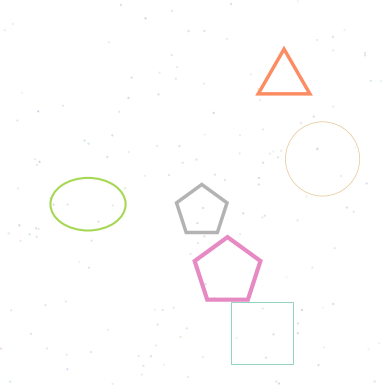[{"shape": "square", "thickness": 0.5, "radius": 0.4, "center": [0.68, 0.136]}, {"shape": "triangle", "thickness": 2.5, "radius": 0.39, "center": [0.738, 0.795]}, {"shape": "pentagon", "thickness": 3, "radius": 0.45, "center": [0.591, 0.294]}, {"shape": "oval", "thickness": 1.5, "radius": 0.49, "center": [0.229, 0.47]}, {"shape": "circle", "thickness": 0.5, "radius": 0.48, "center": [0.838, 0.587]}, {"shape": "pentagon", "thickness": 2.5, "radius": 0.34, "center": [0.524, 0.452]}]